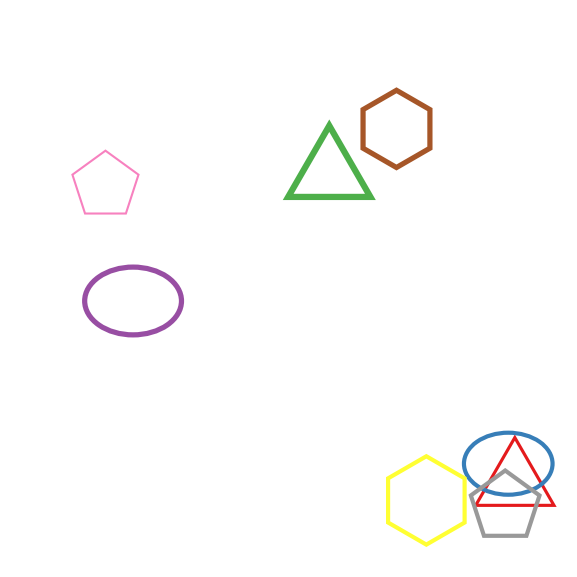[{"shape": "triangle", "thickness": 1.5, "radius": 0.39, "center": [0.891, 0.163]}, {"shape": "oval", "thickness": 2, "radius": 0.38, "center": [0.88, 0.196]}, {"shape": "triangle", "thickness": 3, "radius": 0.41, "center": [0.57, 0.699]}, {"shape": "oval", "thickness": 2.5, "radius": 0.42, "center": [0.23, 0.478]}, {"shape": "hexagon", "thickness": 2, "radius": 0.38, "center": [0.738, 0.133]}, {"shape": "hexagon", "thickness": 2.5, "radius": 0.33, "center": [0.687, 0.776]}, {"shape": "pentagon", "thickness": 1, "radius": 0.3, "center": [0.183, 0.678]}, {"shape": "pentagon", "thickness": 2, "radius": 0.31, "center": [0.875, 0.122]}]